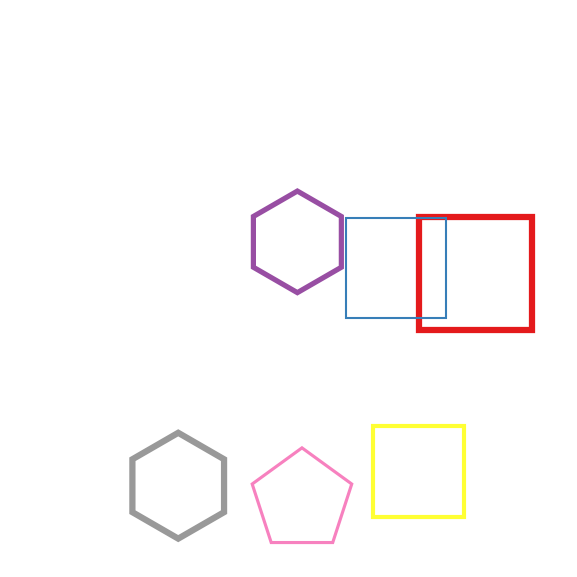[{"shape": "square", "thickness": 3, "radius": 0.49, "center": [0.823, 0.525]}, {"shape": "square", "thickness": 1, "radius": 0.43, "center": [0.686, 0.535]}, {"shape": "hexagon", "thickness": 2.5, "radius": 0.44, "center": [0.515, 0.58]}, {"shape": "square", "thickness": 2, "radius": 0.39, "center": [0.725, 0.183]}, {"shape": "pentagon", "thickness": 1.5, "radius": 0.45, "center": [0.523, 0.133]}, {"shape": "hexagon", "thickness": 3, "radius": 0.46, "center": [0.309, 0.158]}]